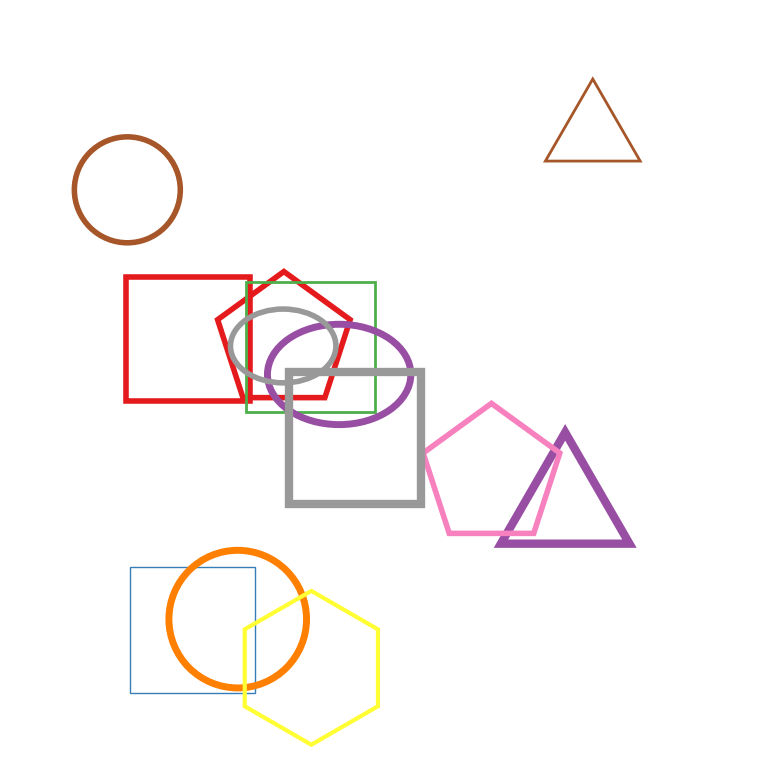[{"shape": "square", "thickness": 2, "radius": 0.4, "center": [0.244, 0.559]}, {"shape": "pentagon", "thickness": 2, "radius": 0.45, "center": [0.369, 0.557]}, {"shape": "square", "thickness": 0.5, "radius": 0.41, "center": [0.25, 0.182]}, {"shape": "square", "thickness": 1, "radius": 0.42, "center": [0.403, 0.549]}, {"shape": "oval", "thickness": 2.5, "radius": 0.47, "center": [0.44, 0.514]}, {"shape": "triangle", "thickness": 3, "radius": 0.48, "center": [0.734, 0.342]}, {"shape": "circle", "thickness": 2.5, "radius": 0.45, "center": [0.309, 0.196]}, {"shape": "hexagon", "thickness": 1.5, "radius": 0.5, "center": [0.404, 0.133]}, {"shape": "circle", "thickness": 2, "radius": 0.34, "center": [0.165, 0.753]}, {"shape": "triangle", "thickness": 1, "radius": 0.36, "center": [0.77, 0.826]}, {"shape": "pentagon", "thickness": 2, "radius": 0.47, "center": [0.638, 0.383]}, {"shape": "oval", "thickness": 2, "radius": 0.34, "center": [0.368, 0.551]}, {"shape": "square", "thickness": 3, "radius": 0.43, "center": [0.461, 0.431]}]